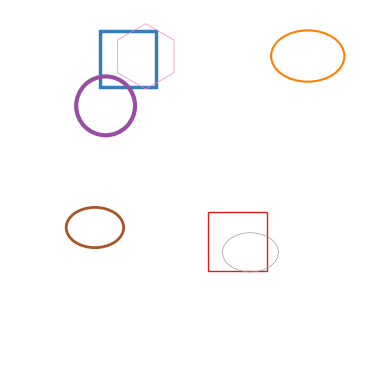[{"shape": "square", "thickness": 1, "radius": 0.38, "center": [0.616, 0.373]}, {"shape": "square", "thickness": 2.5, "radius": 0.36, "center": [0.333, 0.846]}, {"shape": "circle", "thickness": 3, "radius": 0.38, "center": [0.274, 0.725]}, {"shape": "oval", "thickness": 1.5, "radius": 0.48, "center": [0.799, 0.854]}, {"shape": "oval", "thickness": 2, "radius": 0.37, "center": [0.247, 0.409]}, {"shape": "hexagon", "thickness": 0.5, "radius": 0.42, "center": [0.378, 0.854]}, {"shape": "oval", "thickness": 0.5, "radius": 0.36, "center": [0.65, 0.345]}]